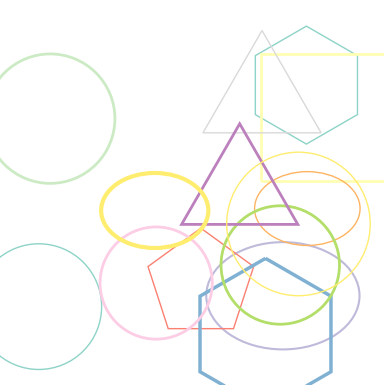[{"shape": "hexagon", "thickness": 1, "radius": 0.77, "center": [0.796, 0.779]}, {"shape": "circle", "thickness": 1, "radius": 0.82, "center": [0.101, 0.204]}, {"shape": "square", "thickness": 2, "radius": 0.83, "center": [0.842, 0.694]}, {"shape": "oval", "thickness": 1.5, "radius": 1.0, "center": [0.735, 0.232]}, {"shape": "pentagon", "thickness": 1, "radius": 0.72, "center": [0.522, 0.263]}, {"shape": "hexagon", "thickness": 2.5, "radius": 0.98, "center": [0.69, 0.133]}, {"shape": "oval", "thickness": 1, "radius": 0.68, "center": [0.798, 0.458]}, {"shape": "circle", "thickness": 2, "radius": 0.77, "center": [0.728, 0.312]}, {"shape": "circle", "thickness": 2, "radius": 0.73, "center": [0.406, 0.265]}, {"shape": "triangle", "thickness": 1, "radius": 0.89, "center": [0.681, 0.744]}, {"shape": "triangle", "thickness": 2, "radius": 0.87, "center": [0.623, 0.504]}, {"shape": "circle", "thickness": 2, "radius": 0.84, "center": [0.13, 0.692]}, {"shape": "circle", "thickness": 1, "radius": 0.93, "center": [0.775, 0.418]}, {"shape": "oval", "thickness": 3, "radius": 0.7, "center": [0.402, 0.453]}]